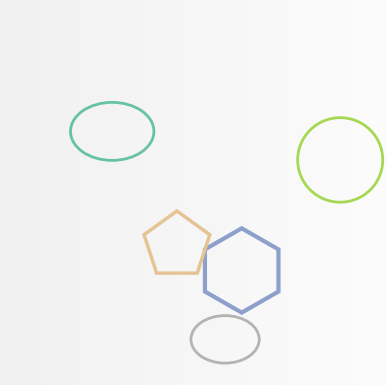[{"shape": "oval", "thickness": 2, "radius": 0.54, "center": [0.29, 0.659]}, {"shape": "hexagon", "thickness": 3, "radius": 0.55, "center": [0.624, 0.297]}, {"shape": "circle", "thickness": 2, "radius": 0.55, "center": [0.878, 0.585]}, {"shape": "pentagon", "thickness": 2.5, "radius": 0.45, "center": [0.457, 0.363]}, {"shape": "oval", "thickness": 2, "radius": 0.44, "center": [0.581, 0.119]}]